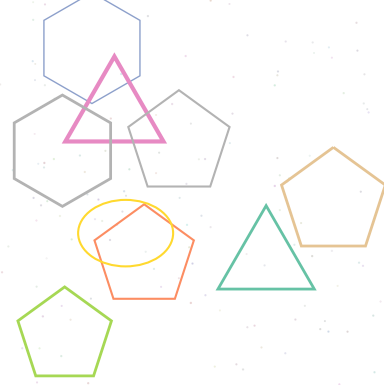[{"shape": "triangle", "thickness": 2, "radius": 0.72, "center": [0.691, 0.321]}, {"shape": "pentagon", "thickness": 1.5, "radius": 0.68, "center": [0.374, 0.334]}, {"shape": "hexagon", "thickness": 1, "radius": 0.72, "center": [0.239, 0.875]}, {"shape": "triangle", "thickness": 3, "radius": 0.74, "center": [0.297, 0.706]}, {"shape": "pentagon", "thickness": 2, "radius": 0.64, "center": [0.168, 0.127]}, {"shape": "oval", "thickness": 1.5, "radius": 0.62, "center": [0.326, 0.394]}, {"shape": "pentagon", "thickness": 2, "radius": 0.71, "center": [0.866, 0.476]}, {"shape": "hexagon", "thickness": 2, "radius": 0.72, "center": [0.162, 0.609]}, {"shape": "pentagon", "thickness": 1.5, "radius": 0.69, "center": [0.465, 0.627]}]